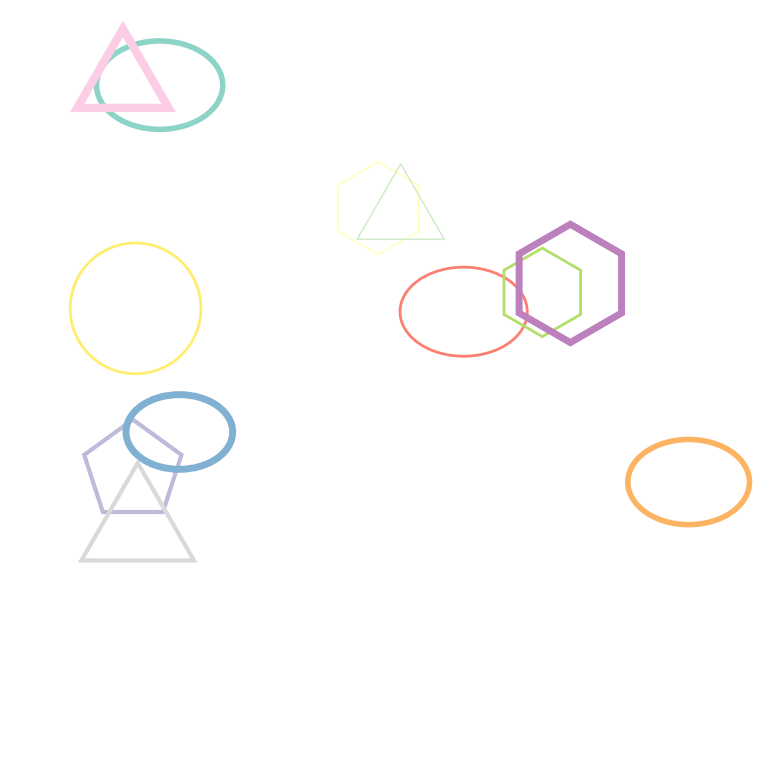[{"shape": "oval", "thickness": 2, "radius": 0.41, "center": [0.207, 0.889]}, {"shape": "hexagon", "thickness": 0.5, "radius": 0.3, "center": [0.491, 0.73]}, {"shape": "pentagon", "thickness": 1.5, "radius": 0.33, "center": [0.173, 0.389]}, {"shape": "oval", "thickness": 1, "radius": 0.41, "center": [0.602, 0.595]}, {"shape": "oval", "thickness": 2.5, "radius": 0.35, "center": [0.233, 0.439]}, {"shape": "oval", "thickness": 2, "radius": 0.4, "center": [0.894, 0.374]}, {"shape": "hexagon", "thickness": 1, "radius": 0.29, "center": [0.704, 0.62]}, {"shape": "triangle", "thickness": 3, "radius": 0.34, "center": [0.16, 0.894]}, {"shape": "triangle", "thickness": 1.5, "radius": 0.42, "center": [0.179, 0.314]}, {"shape": "hexagon", "thickness": 2.5, "radius": 0.38, "center": [0.741, 0.632]}, {"shape": "triangle", "thickness": 0.5, "radius": 0.33, "center": [0.52, 0.722]}, {"shape": "circle", "thickness": 1, "radius": 0.42, "center": [0.176, 0.6]}]